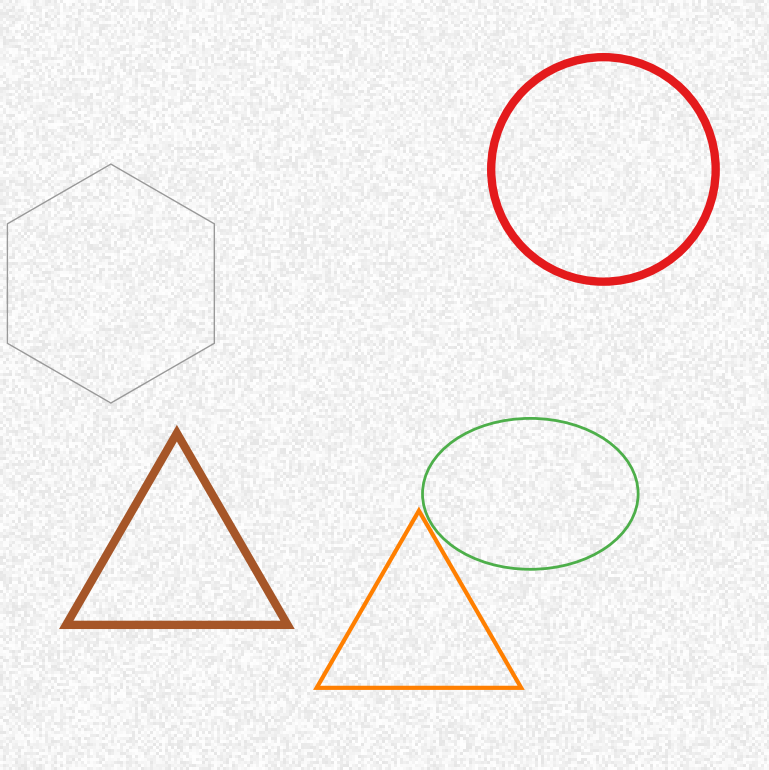[{"shape": "circle", "thickness": 3, "radius": 0.73, "center": [0.784, 0.78]}, {"shape": "oval", "thickness": 1, "radius": 0.7, "center": [0.689, 0.359]}, {"shape": "triangle", "thickness": 1.5, "radius": 0.77, "center": [0.544, 0.183]}, {"shape": "triangle", "thickness": 3, "radius": 0.83, "center": [0.23, 0.271]}, {"shape": "hexagon", "thickness": 0.5, "radius": 0.78, "center": [0.144, 0.632]}]